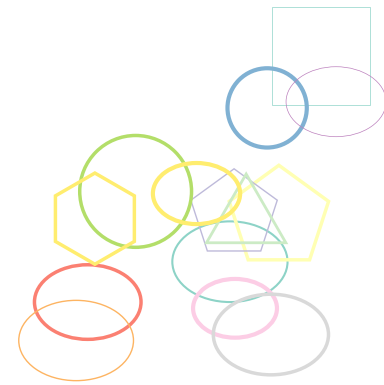[{"shape": "oval", "thickness": 1.5, "radius": 0.75, "center": [0.597, 0.32]}, {"shape": "square", "thickness": 0.5, "radius": 0.64, "center": [0.834, 0.855]}, {"shape": "pentagon", "thickness": 2.5, "radius": 0.68, "center": [0.724, 0.435]}, {"shape": "pentagon", "thickness": 1, "radius": 0.59, "center": [0.608, 0.444]}, {"shape": "oval", "thickness": 2.5, "radius": 0.69, "center": [0.228, 0.215]}, {"shape": "circle", "thickness": 3, "radius": 0.51, "center": [0.694, 0.72]}, {"shape": "oval", "thickness": 1, "radius": 0.74, "center": [0.198, 0.116]}, {"shape": "circle", "thickness": 2.5, "radius": 0.73, "center": [0.352, 0.503]}, {"shape": "oval", "thickness": 3, "radius": 0.54, "center": [0.61, 0.199]}, {"shape": "oval", "thickness": 2.5, "radius": 0.75, "center": [0.704, 0.131]}, {"shape": "oval", "thickness": 0.5, "radius": 0.65, "center": [0.873, 0.736]}, {"shape": "triangle", "thickness": 2, "radius": 0.6, "center": [0.639, 0.429]}, {"shape": "hexagon", "thickness": 2.5, "radius": 0.59, "center": [0.246, 0.432]}, {"shape": "oval", "thickness": 3, "radius": 0.57, "center": [0.51, 0.497]}]